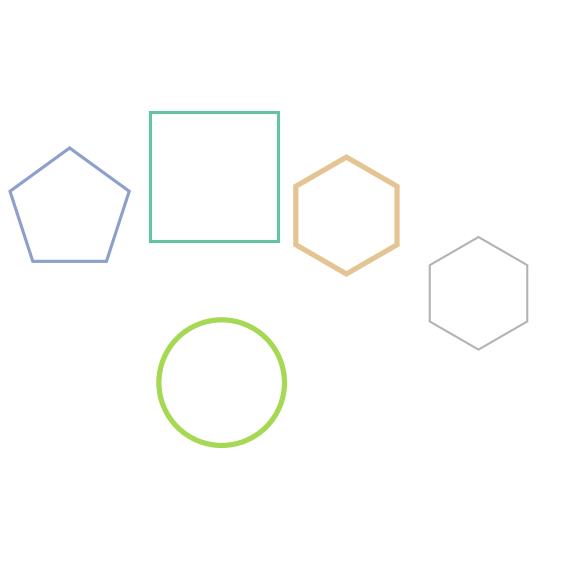[{"shape": "square", "thickness": 1.5, "radius": 0.55, "center": [0.371, 0.694]}, {"shape": "pentagon", "thickness": 1.5, "radius": 0.54, "center": [0.121, 0.634]}, {"shape": "circle", "thickness": 2.5, "radius": 0.54, "center": [0.384, 0.337]}, {"shape": "hexagon", "thickness": 2.5, "radius": 0.51, "center": [0.6, 0.626]}, {"shape": "hexagon", "thickness": 1, "radius": 0.49, "center": [0.829, 0.491]}]